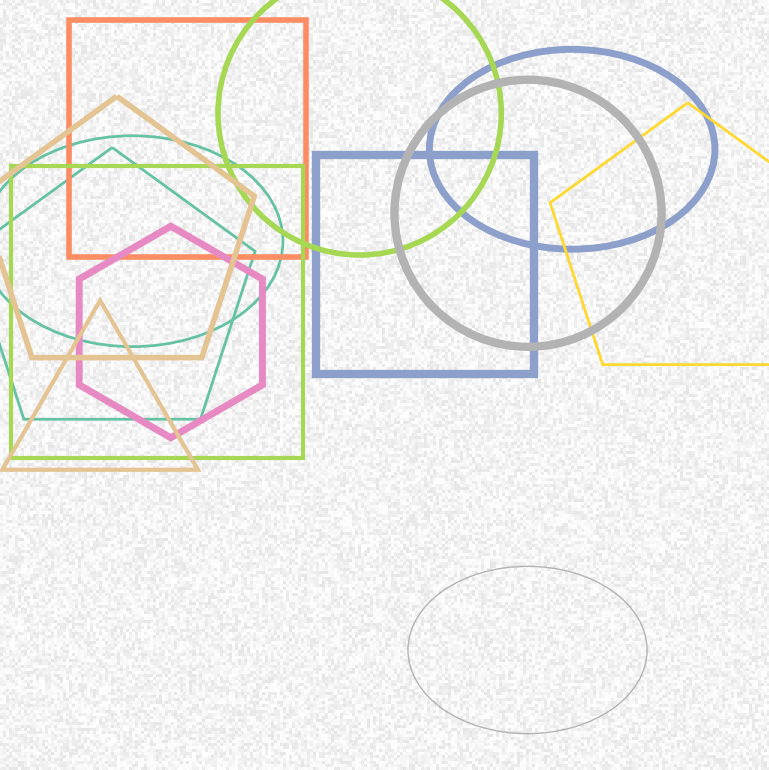[{"shape": "pentagon", "thickness": 1, "radius": 0.98, "center": [0.146, 0.613]}, {"shape": "oval", "thickness": 1, "radius": 0.98, "center": [0.172, 0.687]}, {"shape": "square", "thickness": 2, "radius": 0.77, "center": [0.243, 0.82]}, {"shape": "oval", "thickness": 2.5, "radius": 0.93, "center": [0.743, 0.806]}, {"shape": "square", "thickness": 3, "radius": 0.71, "center": [0.552, 0.657]}, {"shape": "hexagon", "thickness": 2.5, "radius": 0.69, "center": [0.222, 0.569]}, {"shape": "square", "thickness": 1.5, "radius": 0.95, "center": [0.204, 0.595]}, {"shape": "circle", "thickness": 2, "radius": 0.92, "center": [0.467, 0.853]}, {"shape": "pentagon", "thickness": 1, "radius": 0.94, "center": [0.893, 0.679]}, {"shape": "pentagon", "thickness": 2, "radius": 0.94, "center": [0.152, 0.687]}, {"shape": "triangle", "thickness": 1.5, "radius": 0.73, "center": [0.13, 0.463]}, {"shape": "circle", "thickness": 3, "radius": 0.87, "center": [0.686, 0.723]}, {"shape": "oval", "thickness": 0.5, "radius": 0.78, "center": [0.685, 0.156]}]